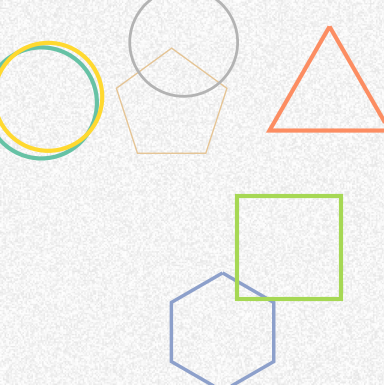[{"shape": "circle", "thickness": 3, "radius": 0.72, "center": [0.107, 0.733]}, {"shape": "triangle", "thickness": 3, "radius": 0.9, "center": [0.856, 0.751]}, {"shape": "hexagon", "thickness": 2.5, "radius": 0.77, "center": [0.578, 0.138]}, {"shape": "square", "thickness": 3, "radius": 0.67, "center": [0.751, 0.357]}, {"shape": "circle", "thickness": 3, "radius": 0.7, "center": [0.125, 0.748]}, {"shape": "pentagon", "thickness": 1, "radius": 0.75, "center": [0.446, 0.724]}, {"shape": "circle", "thickness": 2, "radius": 0.7, "center": [0.477, 0.89]}]